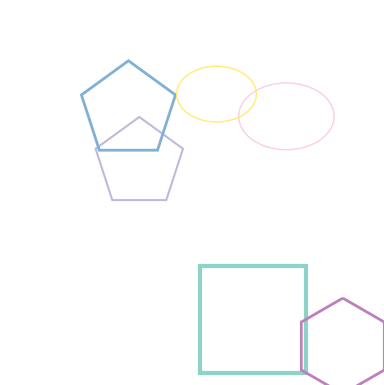[{"shape": "square", "thickness": 3, "radius": 0.69, "center": [0.657, 0.17]}, {"shape": "pentagon", "thickness": 1.5, "radius": 0.6, "center": [0.362, 0.577]}, {"shape": "pentagon", "thickness": 2, "radius": 0.64, "center": [0.334, 0.714]}, {"shape": "oval", "thickness": 1, "radius": 0.62, "center": [0.744, 0.698]}, {"shape": "hexagon", "thickness": 2, "radius": 0.62, "center": [0.89, 0.101]}, {"shape": "oval", "thickness": 1, "radius": 0.52, "center": [0.562, 0.756]}]